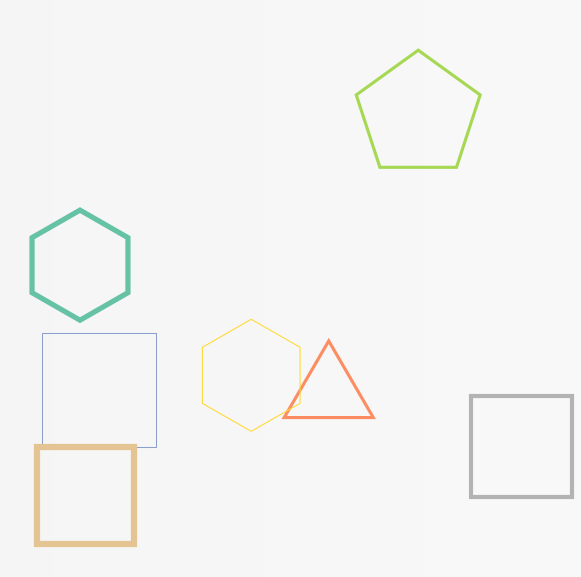[{"shape": "hexagon", "thickness": 2.5, "radius": 0.48, "center": [0.138, 0.54]}, {"shape": "triangle", "thickness": 1.5, "radius": 0.44, "center": [0.566, 0.32]}, {"shape": "square", "thickness": 0.5, "radius": 0.49, "center": [0.17, 0.324]}, {"shape": "pentagon", "thickness": 1.5, "radius": 0.56, "center": [0.72, 0.8]}, {"shape": "hexagon", "thickness": 0.5, "radius": 0.49, "center": [0.432, 0.349]}, {"shape": "square", "thickness": 3, "radius": 0.42, "center": [0.147, 0.141]}, {"shape": "square", "thickness": 2, "radius": 0.44, "center": [0.897, 0.226]}]